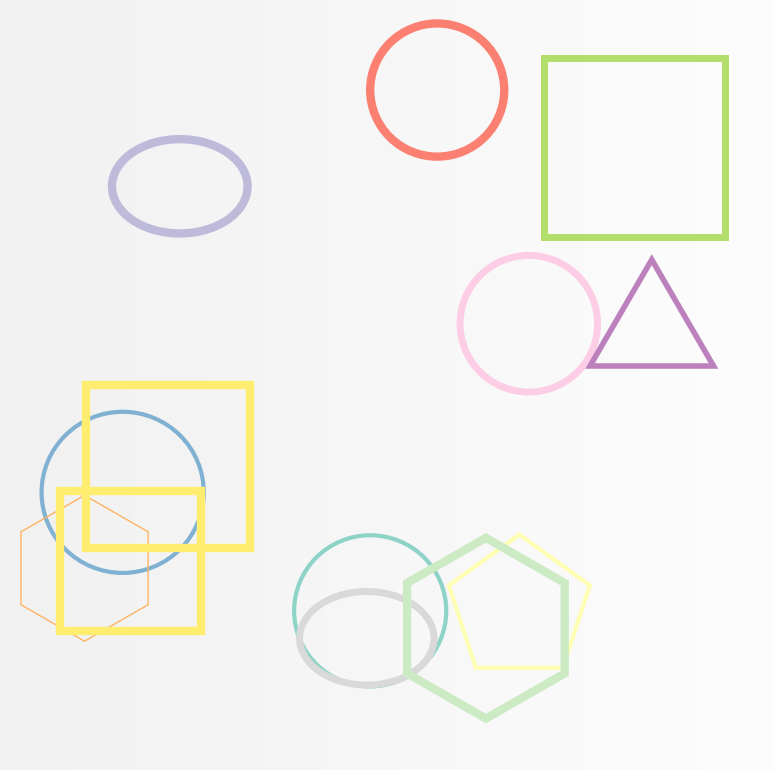[{"shape": "circle", "thickness": 1.5, "radius": 0.49, "center": [0.478, 0.207]}, {"shape": "pentagon", "thickness": 1.5, "radius": 0.48, "center": [0.67, 0.21]}, {"shape": "oval", "thickness": 3, "radius": 0.44, "center": [0.232, 0.758]}, {"shape": "circle", "thickness": 3, "radius": 0.43, "center": [0.564, 0.883]}, {"shape": "circle", "thickness": 1.5, "radius": 0.52, "center": [0.158, 0.361]}, {"shape": "hexagon", "thickness": 0.5, "radius": 0.47, "center": [0.109, 0.262]}, {"shape": "square", "thickness": 2.5, "radius": 0.58, "center": [0.819, 0.809]}, {"shape": "circle", "thickness": 2.5, "radius": 0.44, "center": [0.682, 0.58]}, {"shape": "oval", "thickness": 2.5, "radius": 0.43, "center": [0.473, 0.171]}, {"shape": "triangle", "thickness": 2, "radius": 0.46, "center": [0.841, 0.571]}, {"shape": "hexagon", "thickness": 3, "radius": 0.59, "center": [0.627, 0.184]}, {"shape": "square", "thickness": 3, "radius": 0.45, "center": [0.168, 0.271]}, {"shape": "square", "thickness": 3, "radius": 0.53, "center": [0.217, 0.394]}]